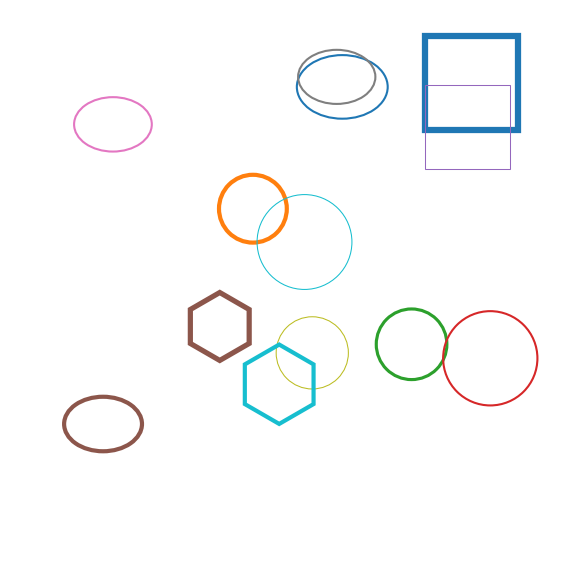[{"shape": "oval", "thickness": 1, "radius": 0.39, "center": [0.593, 0.849]}, {"shape": "square", "thickness": 3, "radius": 0.4, "center": [0.816, 0.855]}, {"shape": "circle", "thickness": 2, "radius": 0.29, "center": [0.438, 0.638]}, {"shape": "circle", "thickness": 1.5, "radius": 0.31, "center": [0.713, 0.403]}, {"shape": "circle", "thickness": 1, "radius": 0.41, "center": [0.849, 0.379]}, {"shape": "square", "thickness": 0.5, "radius": 0.37, "center": [0.809, 0.78]}, {"shape": "hexagon", "thickness": 2.5, "radius": 0.29, "center": [0.381, 0.434]}, {"shape": "oval", "thickness": 2, "radius": 0.34, "center": [0.178, 0.265]}, {"shape": "oval", "thickness": 1, "radius": 0.34, "center": [0.196, 0.784]}, {"shape": "oval", "thickness": 1, "radius": 0.33, "center": [0.583, 0.866]}, {"shape": "circle", "thickness": 0.5, "radius": 0.31, "center": [0.541, 0.388]}, {"shape": "hexagon", "thickness": 2, "radius": 0.34, "center": [0.483, 0.334]}, {"shape": "circle", "thickness": 0.5, "radius": 0.41, "center": [0.527, 0.58]}]